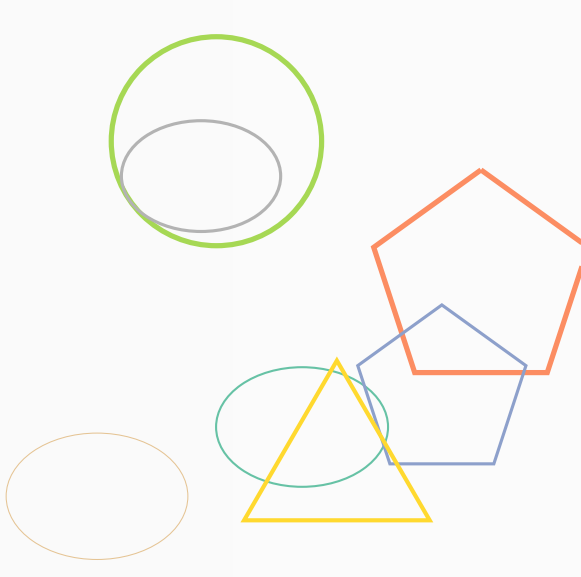[{"shape": "oval", "thickness": 1, "radius": 0.74, "center": [0.52, 0.26]}, {"shape": "pentagon", "thickness": 2.5, "radius": 0.97, "center": [0.827, 0.511]}, {"shape": "pentagon", "thickness": 1.5, "radius": 0.76, "center": [0.76, 0.319]}, {"shape": "circle", "thickness": 2.5, "radius": 0.9, "center": [0.372, 0.755]}, {"shape": "triangle", "thickness": 2, "radius": 0.92, "center": [0.58, 0.19]}, {"shape": "oval", "thickness": 0.5, "radius": 0.78, "center": [0.167, 0.14]}, {"shape": "oval", "thickness": 1.5, "radius": 0.69, "center": [0.346, 0.694]}]